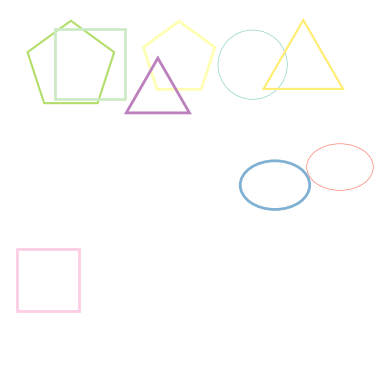[{"shape": "circle", "thickness": 0.5, "radius": 0.45, "center": [0.656, 0.832]}, {"shape": "pentagon", "thickness": 2, "radius": 0.49, "center": [0.465, 0.847]}, {"shape": "oval", "thickness": 0.5, "radius": 0.43, "center": [0.883, 0.566]}, {"shape": "oval", "thickness": 2, "radius": 0.45, "center": [0.714, 0.519]}, {"shape": "pentagon", "thickness": 1.5, "radius": 0.59, "center": [0.184, 0.828]}, {"shape": "square", "thickness": 2, "radius": 0.4, "center": [0.124, 0.272]}, {"shape": "triangle", "thickness": 2, "radius": 0.47, "center": [0.41, 0.754]}, {"shape": "square", "thickness": 2, "radius": 0.46, "center": [0.233, 0.833]}, {"shape": "triangle", "thickness": 1.5, "radius": 0.6, "center": [0.788, 0.829]}]